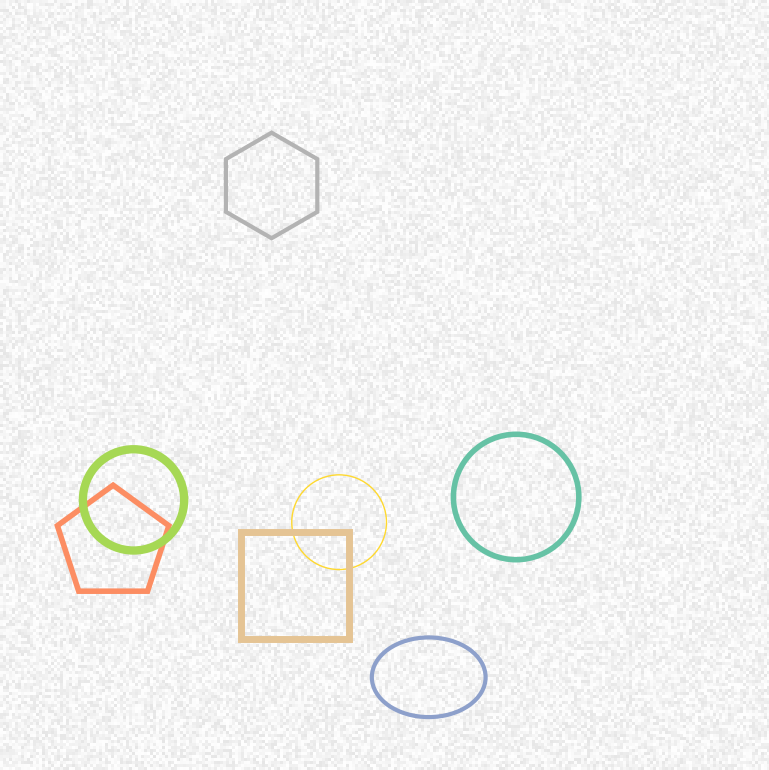[{"shape": "circle", "thickness": 2, "radius": 0.41, "center": [0.67, 0.355]}, {"shape": "pentagon", "thickness": 2, "radius": 0.38, "center": [0.147, 0.294]}, {"shape": "oval", "thickness": 1.5, "radius": 0.37, "center": [0.557, 0.12]}, {"shape": "circle", "thickness": 3, "radius": 0.33, "center": [0.173, 0.351]}, {"shape": "circle", "thickness": 0.5, "radius": 0.31, "center": [0.44, 0.322]}, {"shape": "square", "thickness": 2.5, "radius": 0.35, "center": [0.383, 0.24]}, {"shape": "hexagon", "thickness": 1.5, "radius": 0.34, "center": [0.353, 0.759]}]